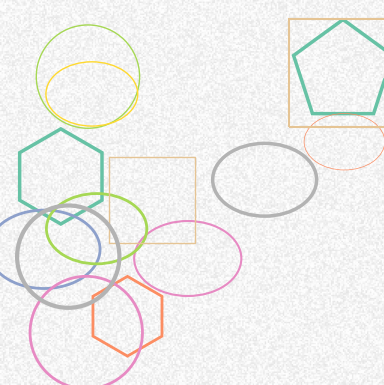[{"shape": "hexagon", "thickness": 2.5, "radius": 0.62, "center": [0.158, 0.542]}, {"shape": "pentagon", "thickness": 2.5, "radius": 0.68, "center": [0.891, 0.814]}, {"shape": "oval", "thickness": 0.5, "radius": 0.52, "center": [0.895, 0.632]}, {"shape": "hexagon", "thickness": 2, "radius": 0.52, "center": [0.331, 0.179]}, {"shape": "oval", "thickness": 2, "radius": 0.73, "center": [0.114, 0.352]}, {"shape": "oval", "thickness": 1.5, "radius": 0.7, "center": [0.488, 0.329]}, {"shape": "circle", "thickness": 2, "radius": 0.73, "center": [0.224, 0.136]}, {"shape": "circle", "thickness": 1, "radius": 0.67, "center": [0.228, 0.801]}, {"shape": "oval", "thickness": 2, "radius": 0.65, "center": [0.251, 0.406]}, {"shape": "oval", "thickness": 1, "radius": 0.6, "center": [0.238, 0.756]}, {"shape": "square", "thickness": 1, "radius": 0.56, "center": [0.394, 0.48]}, {"shape": "square", "thickness": 1.5, "radius": 0.7, "center": [0.889, 0.811]}, {"shape": "circle", "thickness": 3, "radius": 0.66, "center": [0.177, 0.333]}, {"shape": "oval", "thickness": 2.5, "radius": 0.68, "center": [0.687, 0.533]}]